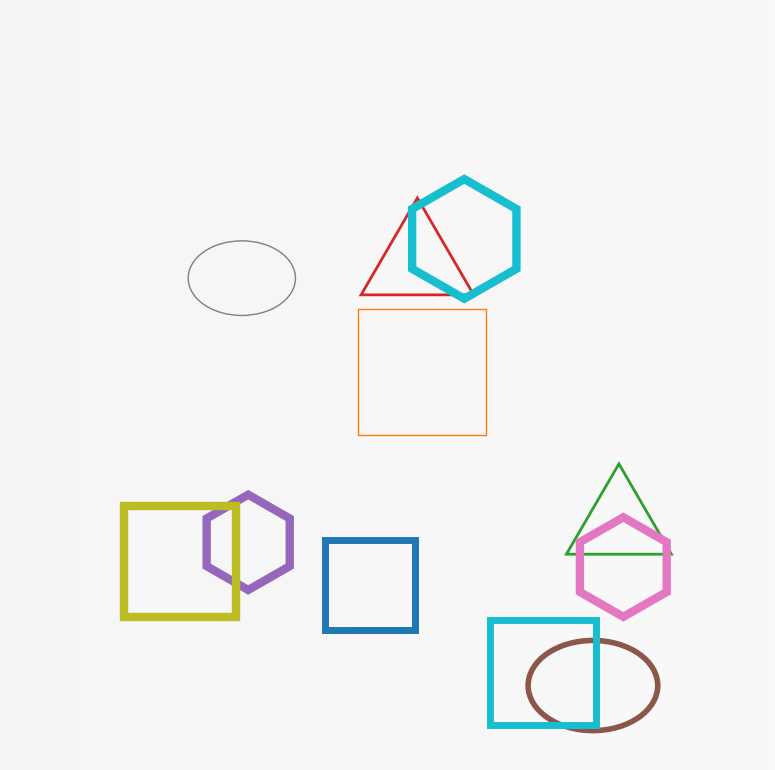[{"shape": "square", "thickness": 2.5, "radius": 0.29, "center": [0.477, 0.24]}, {"shape": "square", "thickness": 0.5, "radius": 0.41, "center": [0.544, 0.517]}, {"shape": "triangle", "thickness": 1, "radius": 0.39, "center": [0.799, 0.319]}, {"shape": "triangle", "thickness": 1, "radius": 0.42, "center": [0.539, 0.659]}, {"shape": "hexagon", "thickness": 3, "radius": 0.31, "center": [0.32, 0.296]}, {"shape": "oval", "thickness": 2, "radius": 0.42, "center": [0.765, 0.11]}, {"shape": "hexagon", "thickness": 3, "radius": 0.32, "center": [0.804, 0.264]}, {"shape": "oval", "thickness": 0.5, "radius": 0.35, "center": [0.312, 0.639]}, {"shape": "square", "thickness": 3, "radius": 0.36, "center": [0.233, 0.271]}, {"shape": "hexagon", "thickness": 3, "radius": 0.39, "center": [0.599, 0.69]}, {"shape": "square", "thickness": 2.5, "radius": 0.34, "center": [0.7, 0.127]}]